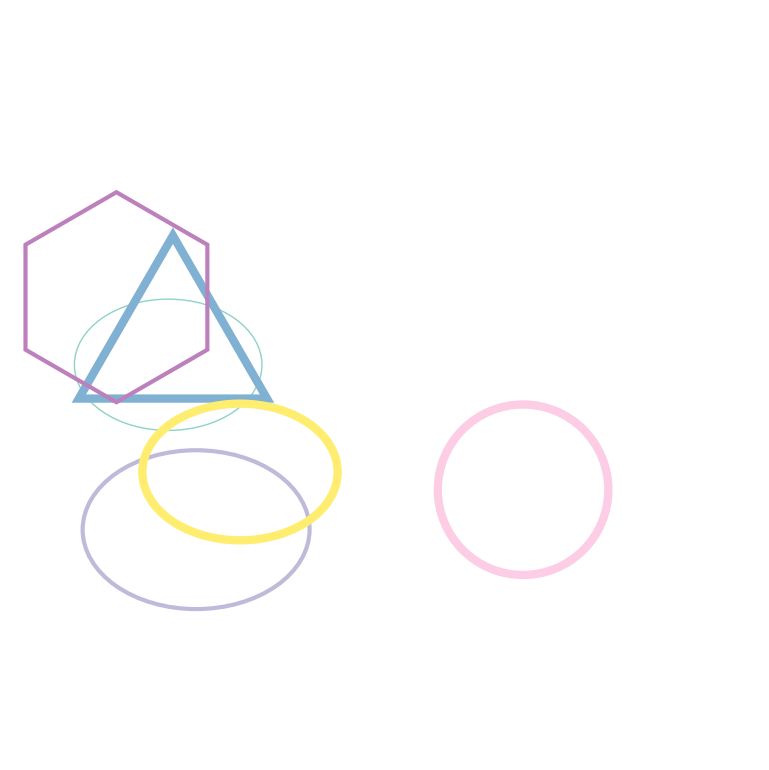[{"shape": "oval", "thickness": 0.5, "radius": 0.61, "center": [0.218, 0.526]}, {"shape": "oval", "thickness": 1.5, "radius": 0.74, "center": [0.255, 0.312]}, {"shape": "triangle", "thickness": 3, "radius": 0.71, "center": [0.225, 0.553]}, {"shape": "circle", "thickness": 3, "radius": 0.55, "center": [0.679, 0.364]}, {"shape": "hexagon", "thickness": 1.5, "radius": 0.68, "center": [0.151, 0.614]}, {"shape": "oval", "thickness": 3, "radius": 0.63, "center": [0.312, 0.387]}]